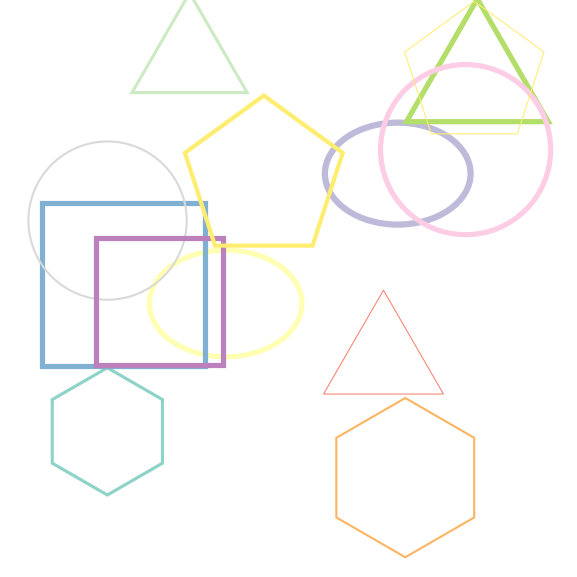[{"shape": "hexagon", "thickness": 1.5, "radius": 0.55, "center": [0.186, 0.252]}, {"shape": "oval", "thickness": 2.5, "radius": 0.66, "center": [0.391, 0.474]}, {"shape": "oval", "thickness": 3, "radius": 0.63, "center": [0.689, 0.699]}, {"shape": "triangle", "thickness": 0.5, "radius": 0.6, "center": [0.664, 0.377]}, {"shape": "square", "thickness": 2.5, "radius": 0.71, "center": [0.213, 0.506]}, {"shape": "hexagon", "thickness": 1, "radius": 0.69, "center": [0.702, 0.172]}, {"shape": "triangle", "thickness": 2.5, "radius": 0.71, "center": [0.827, 0.859]}, {"shape": "circle", "thickness": 2.5, "radius": 0.74, "center": [0.806, 0.74]}, {"shape": "circle", "thickness": 1, "radius": 0.69, "center": [0.186, 0.617]}, {"shape": "square", "thickness": 2.5, "radius": 0.55, "center": [0.276, 0.478]}, {"shape": "triangle", "thickness": 1.5, "radius": 0.58, "center": [0.328, 0.896]}, {"shape": "pentagon", "thickness": 2, "radius": 0.72, "center": [0.457, 0.69]}, {"shape": "pentagon", "thickness": 0.5, "radius": 0.63, "center": [0.821, 0.87]}]